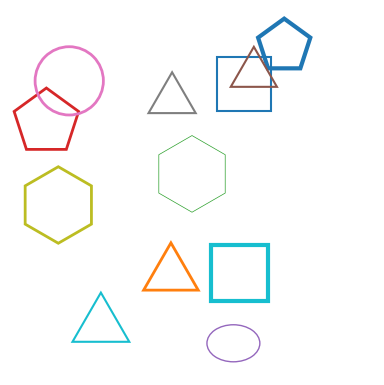[{"shape": "square", "thickness": 1.5, "radius": 0.35, "center": [0.633, 0.782]}, {"shape": "pentagon", "thickness": 3, "radius": 0.36, "center": [0.738, 0.88]}, {"shape": "triangle", "thickness": 2, "radius": 0.41, "center": [0.444, 0.287]}, {"shape": "hexagon", "thickness": 0.5, "radius": 0.5, "center": [0.499, 0.548]}, {"shape": "pentagon", "thickness": 2, "radius": 0.44, "center": [0.12, 0.683]}, {"shape": "oval", "thickness": 1, "radius": 0.34, "center": [0.606, 0.108]}, {"shape": "triangle", "thickness": 1.5, "radius": 0.35, "center": [0.659, 0.809]}, {"shape": "circle", "thickness": 2, "radius": 0.44, "center": [0.18, 0.79]}, {"shape": "triangle", "thickness": 1.5, "radius": 0.35, "center": [0.447, 0.742]}, {"shape": "hexagon", "thickness": 2, "radius": 0.5, "center": [0.151, 0.468]}, {"shape": "triangle", "thickness": 1.5, "radius": 0.43, "center": [0.262, 0.155]}, {"shape": "square", "thickness": 3, "radius": 0.37, "center": [0.622, 0.291]}]